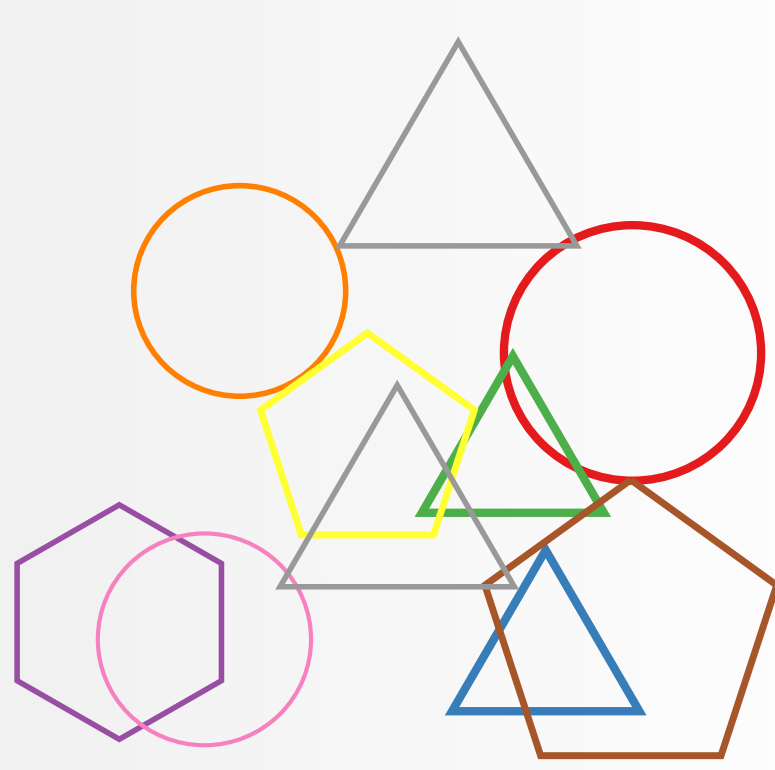[{"shape": "circle", "thickness": 3, "radius": 0.83, "center": [0.816, 0.542]}, {"shape": "triangle", "thickness": 3, "radius": 0.7, "center": [0.704, 0.146]}, {"shape": "triangle", "thickness": 3, "radius": 0.68, "center": [0.662, 0.402]}, {"shape": "hexagon", "thickness": 2, "radius": 0.76, "center": [0.154, 0.192]}, {"shape": "circle", "thickness": 2, "radius": 0.68, "center": [0.309, 0.622]}, {"shape": "pentagon", "thickness": 2.5, "radius": 0.73, "center": [0.474, 0.423]}, {"shape": "pentagon", "thickness": 2.5, "radius": 0.99, "center": [0.814, 0.179]}, {"shape": "circle", "thickness": 1.5, "radius": 0.69, "center": [0.264, 0.17]}, {"shape": "triangle", "thickness": 2, "radius": 0.87, "center": [0.513, 0.325]}, {"shape": "triangle", "thickness": 2, "radius": 0.88, "center": [0.591, 0.769]}]